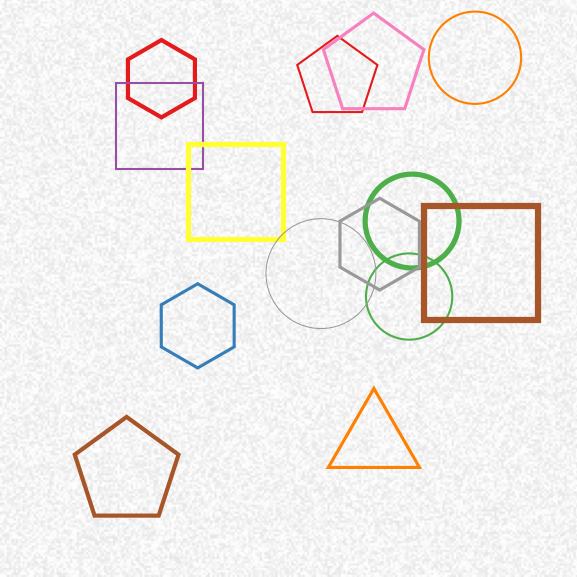[{"shape": "pentagon", "thickness": 1, "radius": 0.36, "center": [0.584, 0.864]}, {"shape": "hexagon", "thickness": 2, "radius": 0.33, "center": [0.28, 0.863]}, {"shape": "hexagon", "thickness": 1.5, "radius": 0.36, "center": [0.342, 0.435]}, {"shape": "circle", "thickness": 1, "radius": 0.37, "center": [0.708, 0.486]}, {"shape": "circle", "thickness": 2.5, "radius": 0.41, "center": [0.714, 0.616]}, {"shape": "square", "thickness": 1, "radius": 0.37, "center": [0.277, 0.781]}, {"shape": "circle", "thickness": 1, "radius": 0.4, "center": [0.822, 0.899]}, {"shape": "triangle", "thickness": 1.5, "radius": 0.46, "center": [0.647, 0.235]}, {"shape": "square", "thickness": 2.5, "radius": 0.41, "center": [0.408, 0.668]}, {"shape": "square", "thickness": 3, "radius": 0.49, "center": [0.833, 0.544]}, {"shape": "pentagon", "thickness": 2, "radius": 0.47, "center": [0.219, 0.183]}, {"shape": "pentagon", "thickness": 1.5, "radius": 0.46, "center": [0.647, 0.885]}, {"shape": "hexagon", "thickness": 1.5, "radius": 0.4, "center": [0.657, 0.576]}, {"shape": "circle", "thickness": 0.5, "radius": 0.48, "center": [0.556, 0.525]}]